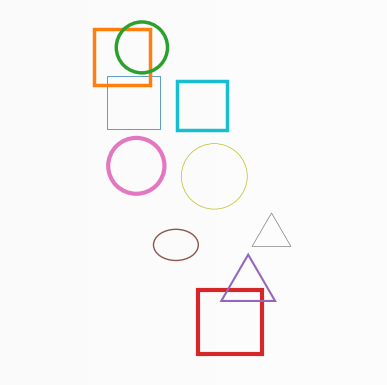[{"shape": "square", "thickness": 0.5, "radius": 0.35, "center": [0.345, 0.734]}, {"shape": "square", "thickness": 2.5, "radius": 0.36, "center": [0.315, 0.852]}, {"shape": "circle", "thickness": 2.5, "radius": 0.33, "center": [0.366, 0.877]}, {"shape": "square", "thickness": 3, "radius": 0.41, "center": [0.593, 0.163]}, {"shape": "triangle", "thickness": 1.5, "radius": 0.4, "center": [0.641, 0.258]}, {"shape": "oval", "thickness": 1, "radius": 0.29, "center": [0.454, 0.364]}, {"shape": "circle", "thickness": 3, "radius": 0.36, "center": [0.352, 0.569]}, {"shape": "triangle", "thickness": 0.5, "radius": 0.29, "center": [0.701, 0.389]}, {"shape": "circle", "thickness": 0.5, "radius": 0.43, "center": [0.553, 0.542]}, {"shape": "square", "thickness": 2.5, "radius": 0.32, "center": [0.52, 0.726]}]